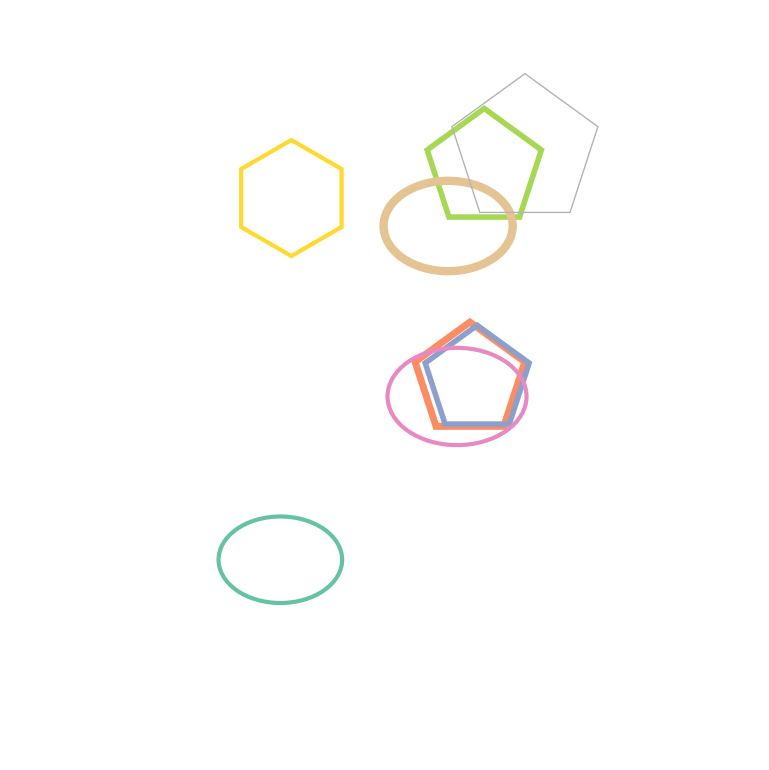[{"shape": "oval", "thickness": 1.5, "radius": 0.4, "center": [0.364, 0.273]}, {"shape": "pentagon", "thickness": 2.5, "radius": 0.37, "center": [0.61, 0.507]}, {"shape": "pentagon", "thickness": 2, "radius": 0.35, "center": [0.62, 0.507]}, {"shape": "oval", "thickness": 1.5, "radius": 0.45, "center": [0.594, 0.485]}, {"shape": "pentagon", "thickness": 2, "radius": 0.39, "center": [0.629, 0.781]}, {"shape": "hexagon", "thickness": 1.5, "radius": 0.38, "center": [0.378, 0.743]}, {"shape": "oval", "thickness": 3, "radius": 0.42, "center": [0.582, 0.707]}, {"shape": "pentagon", "thickness": 0.5, "radius": 0.5, "center": [0.682, 0.805]}]